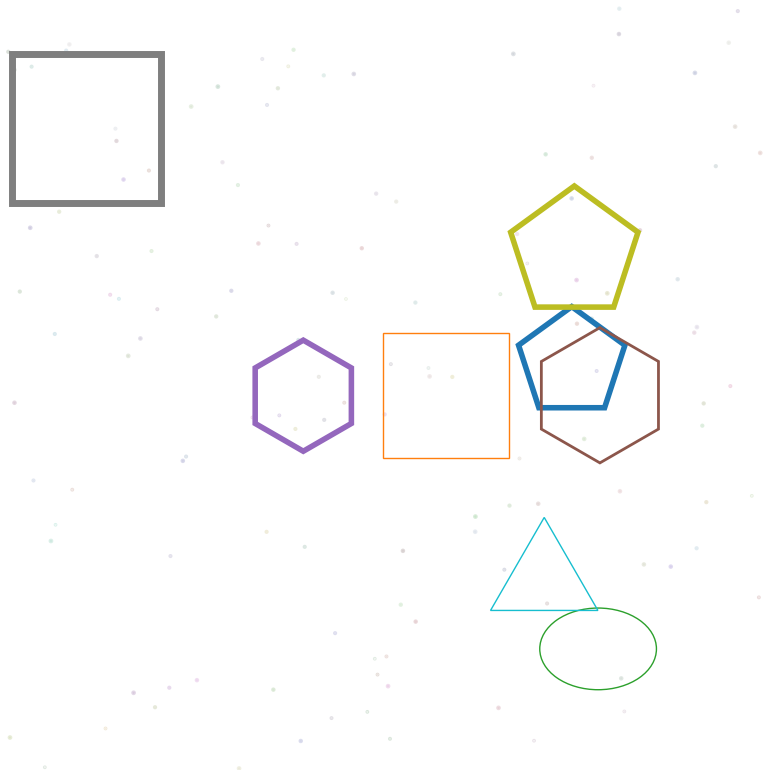[{"shape": "pentagon", "thickness": 2, "radius": 0.36, "center": [0.743, 0.529]}, {"shape": "square", "thickness": 0.5, "radius": 0.41, "center": [0.579, 0.486]}, {"shape": "oval", "thickness": 0.5, "radius": 0.38, "center": [0.777, 0.157]}, {"shape": "hexagon", "thickness": 2, "radius": 0.36, "center": [0.394, 0.486]}, {"shape": "hexagon", "thickness": 1, "radius": 0.44, "center": [0.779, 0.487]}, {"shape": "square", "thickness": 2.5, "radius": 0.48, "center": [0.112, 0.833]}, {"shape": "pentagon", "thickness": 2, "radius": 0.43, "center": [0.746, 0.672]}, {"shape": "triangle", "thickness": 0.5, "radius": 0.4, "center": [0.707, 0.247]}]